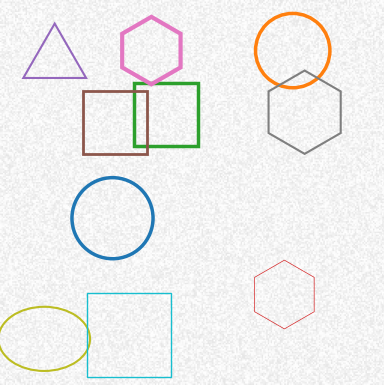[{"shape": "circle", "thickness": 2.5, "radius": 0.53, "center": [0.292, 0.433]}, {"shape": "circle", "thickness": 2.5, "radius": 0.48, "center": [0.76, 0.869]}, {"shape": "square", "thickness": 2.5, "radius": 0.41, "center": [0.431, 0.702]}, {"shape": "hexagon", "thickness": 0.5, "radius": 0.45, "center": [0.739, 0.235]}, {"shape": "triangle", "thickness": 1.5, "radius": 0.47, "center": [0.142, 0.845]}, {"shape": "square", "thickness": 2, "radius": 0.41, "center": [0.299, 0.681]}, {"shape": "hexagon", "thickness": 3, "radius": 0.44, "center": [0.393, 0.869]}, {"shape": "hexagon", "thickness": 1.5, "radius": 0.54, "center": [0.791, 0.709]}, {"shape": "oval", "thickness": 1.5, "radius": 0.6, "center": [0.115, 0.12]}, {"shape": "square", "thickness": 1, "radius": 0.54, "center": [0.335, 0.13]}]